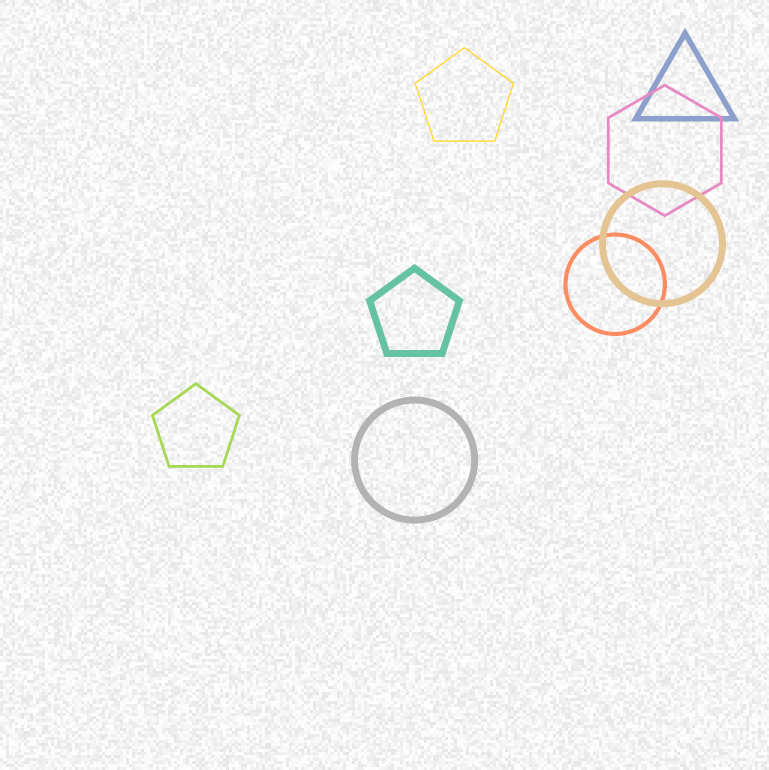[{"shape": "pentagon", "thickness": 2.5, "radius": 0.31, "center": [0.538, 0.59]}, {"shape": "circle", "thickness": 1.5, "radius": 0.32, "center": [0.799, 0.631]}, {"shape": "triangle", "thickness": 2, "radius": 0.37, "center": [0.89, 0.883]}, {"shape": "hexagon", "thickness": 1, "radius": 0.42, "center": [0.863, 0.805]}, {"shape": "pentagon", "thickness": 1, "radius": 0.3, "center": [0.254, 0.442]}, {"shape": "pentagon", "thickness": 0.5, "radius": 0.34, "center": [0.603, 0.871]}, {"shape": "circle", "thickness": 2.5, "radius": 0.39, "center": [0.86, 0.684]}, {"shape": "circle", "thickness": 2.5, "radius": 0.39, "center": [0.538, 0.402]}]